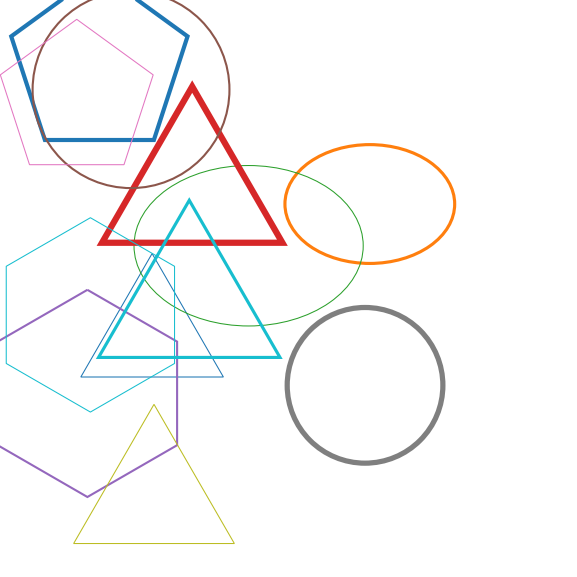[{"shape": "triangle", "thickness": 0.5, "radius": 0.71, "center": [0.263, 0.418]}, {"shape": "pentagon", "thickness": 2, "radius": 0.8, "center": [0.172, 0.887]}, {"shape": "oval", "thickness": 1.5, "radius": 0.73, "center": [0.64, 0.646]}, {"shape": "oval", "thickness": 0.5, "radius": 0.99, "center": [0.43, 0.574]}, {"shape": "triangle", "thickness": 3, "radius": 0.9, "center": [0.333, 0.669]}, {"shape": "hexagon", "thickness": 1, "radius": 0.9, "center": [0.151, 0.318]}, {"shape": "circle", "thickness": 1, "radius": 0.85, "center": [0.227, 0.844]}, {"shape": "pentagon", "thickness": 0.5, "radius": 0.7, "center": [0.133, 0.827]}, {"shape": "circle", "thickness": 2.5, "radius": 0.67, "center": [0.632, 0.332]}, {"shape": "triangle", "thickness": 0.5, "radius": 0.8, "center": [0.267, 0.138]}, {"shape": "triangle", "thickness": 1.5, "radius": 0.91, "center": [0.328, 0.471]}, {"shape": "hexagon", "thickness": 0.5, "radius": 0.84, "center": [0.157, 0.454]}]